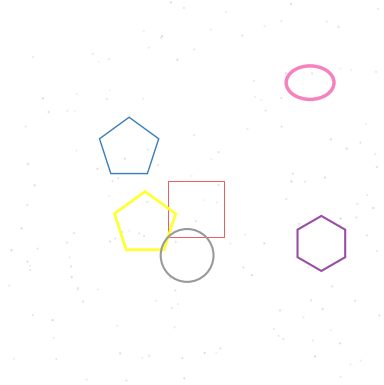[{"shape": "square", "thickness": 0.5, "radius": 0.36, "center": [0.51, 0.456]}, {"shape": "pentagon", "thickness": 1, "radius": 0.4, "center": [0.335, 0.615]}, {"shape": "hexagon", "thickness": 1.5, "radius": 0.36, "center": [0.835, 0.368]}, {"shape": "pentagon", "thickness": 2, "radius": 0.42, "center": [0.377, 0.419]}, {"shape": "oval", "thickness": 2.5, "radius": 0.31, "center": [0.805, 0.785]}, {"shape": "circle", "thickness": 1.5, "radius": 0.34, "center": [0.486, 0.337]}]